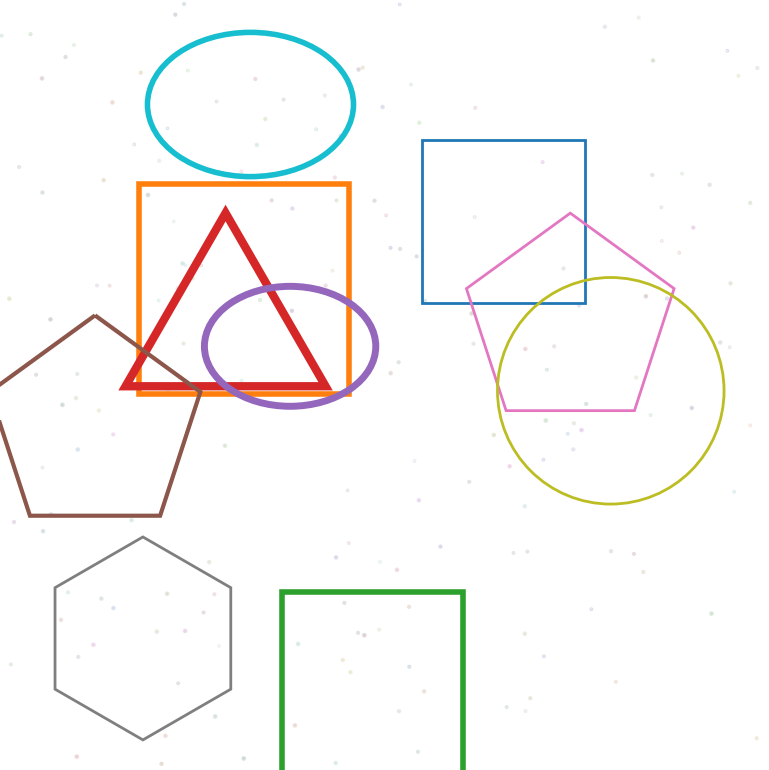[{"shape": "square", "thickness": 1, "radius": 0.53, "center": [0.654, 0.712]}, {"shape": "square", "thickness": 2, "radius": 0.68, "center": [0.317, 0.624]}, {"shape": "square", "thickness": 2, "radius": 0.59, "center": [0.483, 0.114]}, {"shape": "triangle", "thickness": 3, "radius": 0.75, "center": [0.293, 0.573]}, {"shape": "oval", "thickness": 2.5, "radius": 0.56, "center": [0.377, 0.55]}, {"shape": "pentagon", "thickness": 1.5, "radius": 0.72, "center": [0.123, 0.447]}, {"shape": "pentagon", "thickness": 1, "radius": 0.71, "center": [0.741, 0.581]}, {"shape": "hexagon", "thickness": 1, "radius": 0.66, "center": [0.186, 0.171]}, {"shape": "circle", "thickness": 1, "radius": 0.74, "center": [0.793, 0.492]}, {"shape": "oval", "thickness": 2, "radius": 0.67, "center": [0.325, 0.864]}]